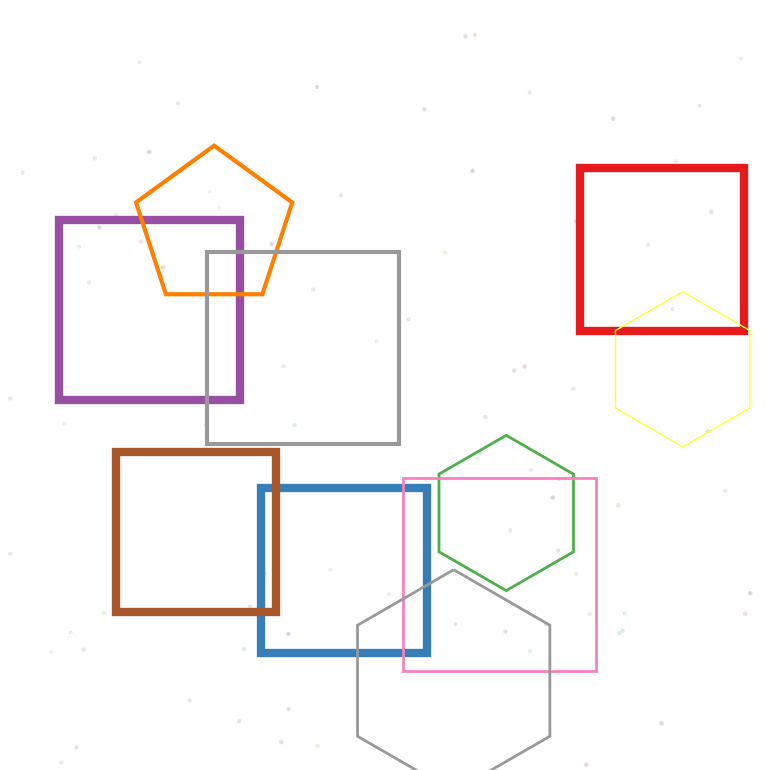[{"shape": "square", "thickness": 3, "radius": 0.53, "center": [0.859, 0.676]}, {"shape": "square", "thickness": 3, "radius": 0.54, "center": [0.447, 0.259]}, {"shape": "hexagon", "thickness": 1, "radius": 0.5, "center": [0.657, 0.334]}, {"shape": "square", "thickness": 3, "radius": 0.59, "center": [0.194, 0.597]}, {"shape": "pentagon", "thickness": 1.5, "radius": 0.53, "center": [0.278, 0.704]}, {"shape": "hexagon", "thickness": 0.5, "radius": 0.5, "center": [0.887, 0.52]}, {"shape": "square", "thickness": 3, "radius": 0.52, "center": [0.255, 0.309]}, {"shape": "square", "thickness": 1, "radius": 0.63, "center": [0.648, 0.254]}, {"shape": "hexagon", "thickness": 1, "radius": 0.72, "center": [0.589, 0.116]}, {"shape": "square", "thickness": 1.5, "radius": 0.62, "center": [0.393, 0.548]}]